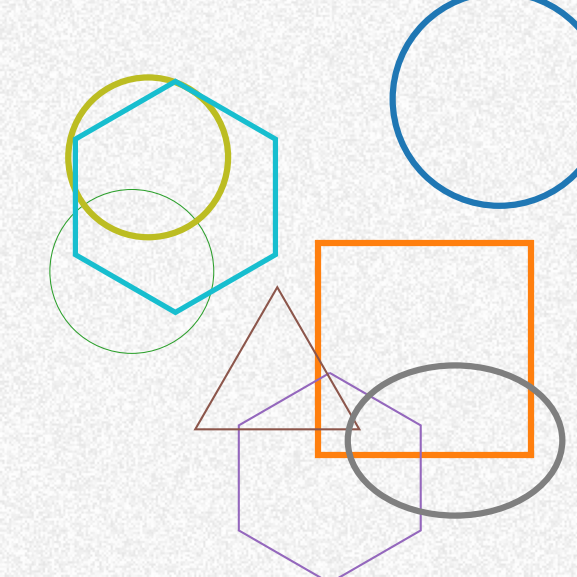[{"shape": "circle", "thickness": 3, "radius": 0.92, "center": [0.865, 0.828]}, {"shape": "square", "thickness": 3, "radius": 0.92, "center": [0.735, 0.395]}, {"shape": "circle", "thickness": 0.5, "radius": 0.71, "center": [0.228, 0.529]}, {"shape": "hexagon", "thickness": 1, "radius": 0.91, "center": [0.571, 0.172]}, {"shape": "triangle", "thickness": 1, "radius": 0.82, "center": [0.48, 0.338]}, {"shape": "oval", "thickness": 3, "radius": 0.93, "center": [0.788, 0.236]}, {"shape": "circle", "thickness": 3, "radius": 0.69, "center": [0.257, 0.727]}, {"shape": "hexagon", "thickness": 2.5, "radius": 1.0, "center": [0.304, 0.658]}]